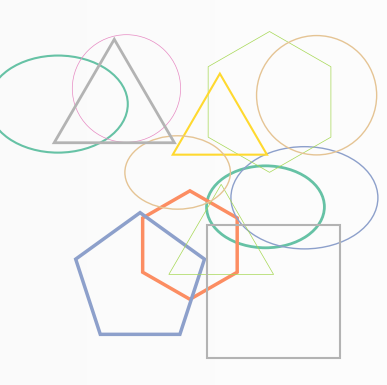[{"shape": "oval", "thickness": 2, "radius": 0.76, "center": [0.685, 0.463]}, {"shape": "oval", "thickness": 1.5, "radius": 0.9, "center": [0.15, 0.73]}, {"shape": "hexagon", "thickness": 2.5, "radius": 0.7, "center": [0.49, 0.363]}, {"shape": "pentagon", "thickness": 2.5, "radius": 0.87, "center": [0.361, 0.273]}, {"shape": "oval", "thickness": 1, "radius": 0.95, "center": [0.786, 0.486]}, {"shape": "circle", "thickness": 0.5, "radius": 0.7, "center": [0.326, 0.77]}, {"shape": "hexagon", "thickness": 0.5, "radius": 0.91, "center": [0.696, 0.735]}, {"shape": "triangle", "thickness": 0.5, "radius": 0.78, "center": [0.571, 0.365]}, {"shape": "triangle", "thickness": 1.5, "radius": 0.7, "center": [0.567, 0.668]}, {"shape": "circle", "thickness": 1, "radius": 0.77, "center": [0.817, 0.753]}, {"shape": "oval", "thickness": 1, "radius": 0.68, "center": [0.458, 0.552]}, {"shape": "square", "thickness": 1.5, "radius": 0.86, "center": [0.705, 0.243]}, {"shape": "triangle", "thickness": 2, "radius": 0.9, "center": [0.295, 0.719]}]